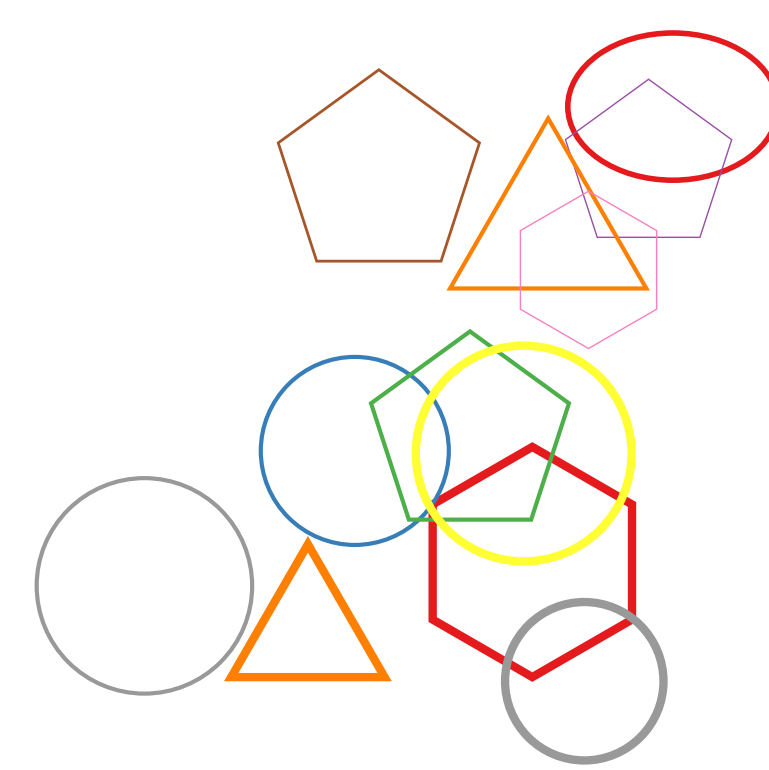[{"shape": "hexagon", "thickness": 3, "radius": 0.75, "center": [0.691, 0.27]}, {"shape": "oval", "thickness": 2, "radius": 0.68, "center": [0.874, 0.862]}, {"shape": "circle", "thickness": 1.5, "radius": 0.61, "center": [0.461, 0.414]}, {"shape": "pentagon", "thickness": 1.5, "radius": 0.68, "center": [0.61, 0.434]}, {"shape": "pentagon", "thickness": 0.5, "radius": 0.57, "center": [0.842, 0.784]}, {"shape": "triangle", "thickness": 1.5, "radius": 0.74, "center": [0.712, 0.699]}, {"shape": "triangle", "thickness": 3, "radius": 0.58, "center": [0.4, 0.178]}, {"shape": "circle", "thickness": 3, "radius": 0.7, "center": [0.68, 0.411]}, {"shape": "pentagon", "thickness": 1, "radius": 0.69, "center": [0.492, 0.772]}, {"shape": "hexagon", "thickness": 0.5, "radius": 0.51, "center": [0.764, 0.65]}, {"shape": "circle", "thickness": 1.5, "radius": 0.7, "center": [0.188, 0.239]}, {"shape": "circle", "thickness": 3, "radius": 0.51, "center": [0.759, 0.115]}]